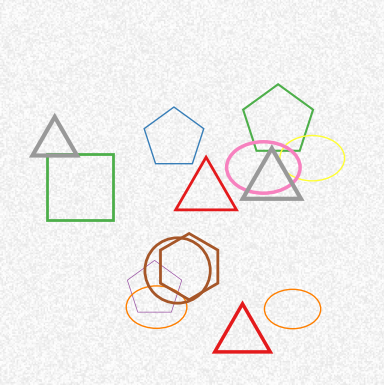[{"shape": "triangle", "thickness": 2, "radius": 0.46, "center": [0.535, 0.501]}, {"shape": "triangle", "thickness": 2.5, "radius": 0.42, "center": [0.63, 0.128]}, {"shape": "pentagon", "thickness": 1, "radius": 0.41, "center": [0.452, 0.641]}, {"shape": "pentagon", "thickness": 1.5, "radius": 0.48, "center": [0.722, 0.686]}, {"shape": "square", "thickness": 2, "radius": 0.43, "center": [0.208, 0.513]}, {"shape": "pentagon", "thickness": 0.5, "radius": 0.37, "center": [0.401, 0.249]}, {"shape": "oval", "thickness": 1, "radius": 0.39, "center": [0.407, 0.202]}, {"shape": "oval", "thickness": 1, "radius": 0.37, "center": [0.76, 0.197]}, {"shape": "oval", "thickness": 1, "radius": 0.42, "center": [0.811, 0.589]}, {"shape": "hexagon", "thickness": 2, "radius": 0.43, "center": [0.491, 0.307]}, {"shape": "circle", "thickness": 2, "radius": 0.42, "center": [0.461, 0.297]}, {"shape": "oval", "thickness": 2.5, "radius": 0.48, "center": [0.684, 0.565]}, {"shape": "triangle", "thickness": 3, "radius": 0.33, "center": [0.142, 0.629]}, {"shape": "triangle", "thickness": 3, "radius": 0.44, "center": [0.706, 0.527]}]